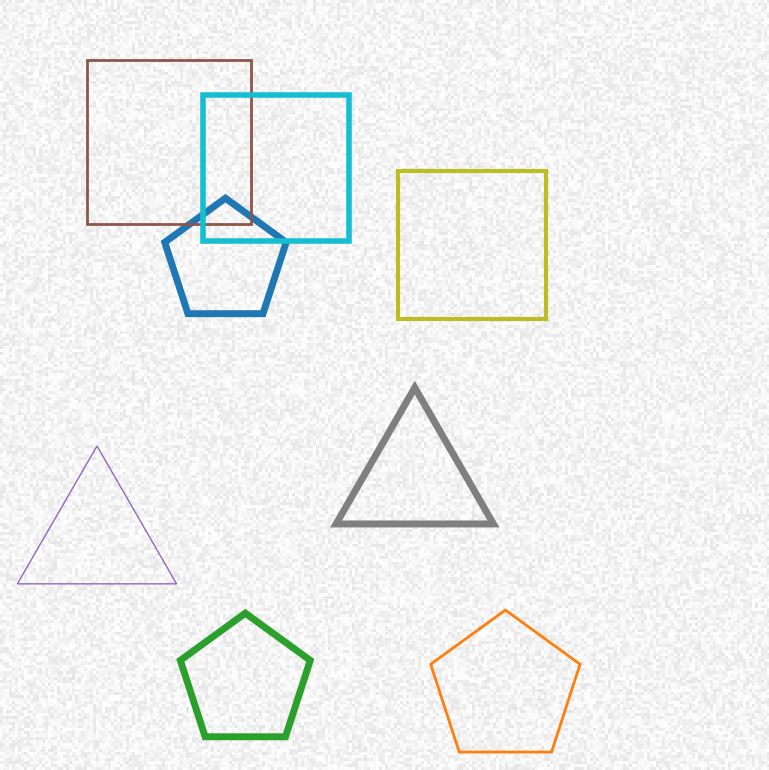[{"shape": "pentagon", "thickness": 2.5, "radius": 0.41, "center": [0.293, 0.66]}, {"shape": "pentagon", "thickness": 1, "radius": 0.51, "center": [0.656, 0.106]}, {"shape": "pentagon", "thickness": 2.5, "radius": 0.44, "center": [0.319, 0.115]}, {"shape": "triangle", "thickness": 0.5, "radius": 0.6, "center": [0.126, 0.301]}, {"shape": "square", "thickness": 1, "radius": 0.53, "center": [0.219, 0.816]}, {"shape": "triangle", "thickness": 2.5, "radius": 0.59, "center": [0.539, 0.379]}, {"shape": "square", "thickness": 1.5, "radius": 0.48, "center": [0.613, 0.682]}, {"shape": "square", "thickness": 2, "radius": 0.47, "center": [0.359, 0.782]}]